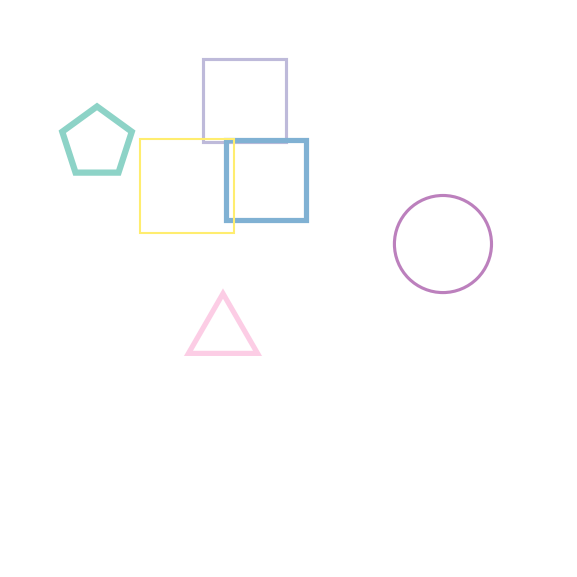[{"shape": "pentagon", "thickness": 3, "radius": 0.32, "center": [0.168, 0.751]}, {"shape": "square", "thickness": 1.5, "radius": 0.36, "center": [0.423, 0.825]}, {"shape": "square", "thickness": 2.5, "radius": 0.35, "center": [0.461, 0.687]}, {"shape": "triangle", "thickness": 2.5, "radius": 0.35, "center": [0.386, 0.422]}, {"shape": "circle", "thickness": 1.5, "radius": 0.42, "center": [0.767, 0.577]}, {"shape": "square", "thickness": 1, "radius": 0.41, "center": [0.324, 0.677]}]